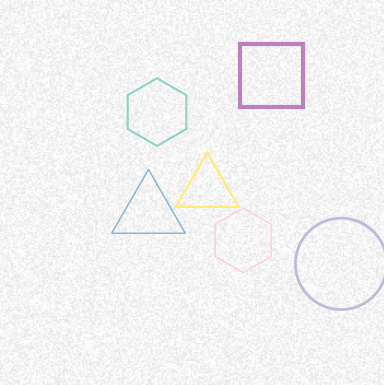[{"shape": "hexagon", "thickness": 1.5, "radius": 0.44, "center": [0.408, 0.709]}, {"shape": "circle", "thickness": 2, "radius": 0.59, "center": [0.886, 0.315]}, {"shape": "triangle", "thickness": 1, "radius": 0.55, "center": [0.386, 0.449]}, {"shape": "hexagon", "thickness": 1, "radius": 0.42, "center": [0.632, 0.376]}, {"shape": "square", "thickness": 3, "radius": 0.41, "center": [0.705, 0.804]}, {"shape": "triangle", "thickness": 1.5, "radius": 0.47, "center": [0.538, 0.51]}]